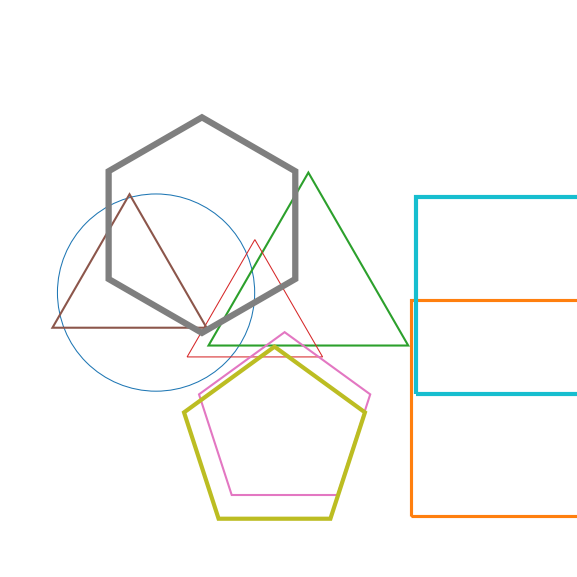[{"shape": "circle", "thickness": 0.5, "radius": 0.85, "center": [0.27, 0.493]}, {"shape": "square", "thickness": 1.5, "radius": 0.93, "center": [0.899, 0.293]}, {"shape": "triangle", "thickness": 1, "radius": 1.0, "center": [0.534, 0.501]}, {"shape": "triangle", "thickness": 0.5, "radius": 0.68, "center": [0.441, 0.449]}, {"shape": "triangle", "thickness": 1, "radius": 0.77, "center": [0.224, 0.509]}, {"shape": "pentagon", "thickness": 1, "radius": 0.78, "center": [0.493, 0.268]}, {"shape": "hexagon", "thickness": 3, "radius": 0.93, "center": [0.35, 0.609]}, {"shape": "pentagon", "thickness": 2, "radius": 0.82, "center": [0.475, 0.234]}, {"shape": "square", "thickness": 2, "radius": 0.85, "center": [0.89, 0.488]}]